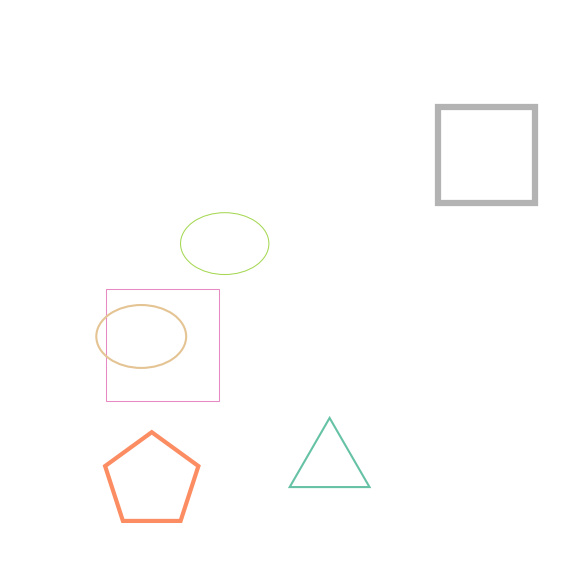[{"shape": "triangle", "thickness": 1, "radius": 0.4, "center": [0.571, 0.196]}, {"shape": "pentagon", "thickness": 2, "radius": 0.42, "center": [0.263, 0.166]}, {"shape": "square", "thickness": 0.5, "radius": 0.49, "center": [0.282, 0.402]}, {"shape": "oval", "thickness": 0.5, "radius": 0.38, "center": [0.389, 0.577]}, {"shape": "oval", "thickness": 1, "radius": 0.39, "center": [0.245, 0.416]}, {"shape": "square", "thickness": 3, "radius": 0.42, "center": [0.842, 0.731]}]